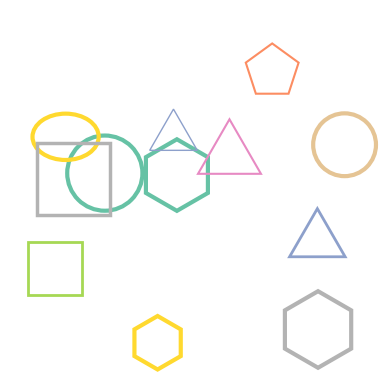[{"shape": "hexagon", "thickness": 3, "radius": 0.46, "center": [0.46, 0.545]}, {"shape": "circle", "thickness": 3, "radius": 0.49, "center": [0.272, 0.55]}, {"shape": "pentagon", "thickness": 1.5, "radius": 0.36, "center": [0.707, 0.815]}, {"shape": "triangle", "thickness": 2, "radius": 0.42, "center": [0.824, 0.375]}, {"shape": "triangle", "thickness": 1, "radius": 0.36, "center": [0.451, 0.645]}, {"shape": "triangle", "thickness": 1.5, "radius": 0.47, "center": [0.596, 0.596]}, {"shape": "square", "thickness": 2, "radius": 0.35, "center": [0.142, 0.303]}, {"shape": "oval", "thickness": 3, "radius": 0.43, "center": [0.17, 0.645]}, {"shape": "hexagon", "thickness": 3, "radius": 0.35, "center": [0.409, 0.11]}, {"shape": "circle", "thickness": 3, "radius": 0.41, "center": [0.895, 0.624]}, {"shape": "hexagon", "thickness": 3, "radius": 0.5, "center": [0.826, 0.144]}, {"shape": "square", "thickness": 2.5, "radius": 0.47, "center": [0.191, 0.535]}]